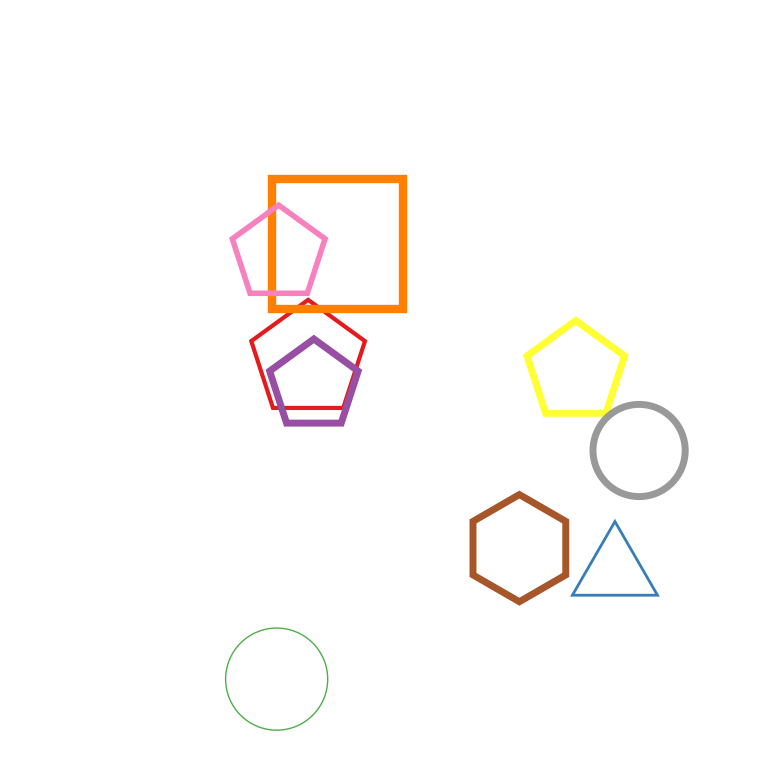[{"shape": "pentagon", "thickness": 1.5, "radius": 0.39, "center": [0.4, 0.533]}, {"shape": "triangle", "thickness": 1, "radius": 0.32, "center": [0.799, 0.259]}, {"shape": "circle", "thickness": 0.5, "radius": 0.33, "center": [0.359, 0.118]}, {"shape": "pentagon", "thickness": 2.5, "radius": 0.3, "center": [0.408, 0.499]}, {"shape": "square", "thickness": 3, "radius": 0.42, "center": [0.439, 0.683]}, {"shape": "pentagon", "thickness": 2.5, "radius": 0.33, "center": [0.748, 0.517]}, {"shape": "hexagon", "thickness": 2.5, "radius": 0.35, "center": [0.675, 0.288]}, {"shape": "pentagon", "thickness": 2, "radius": 0.32, "center": [0.362, 0.67]}, {"shape": "circle", "thickness": 2.5, "radius": 0.3, "center": [0.83, 0.415]}]